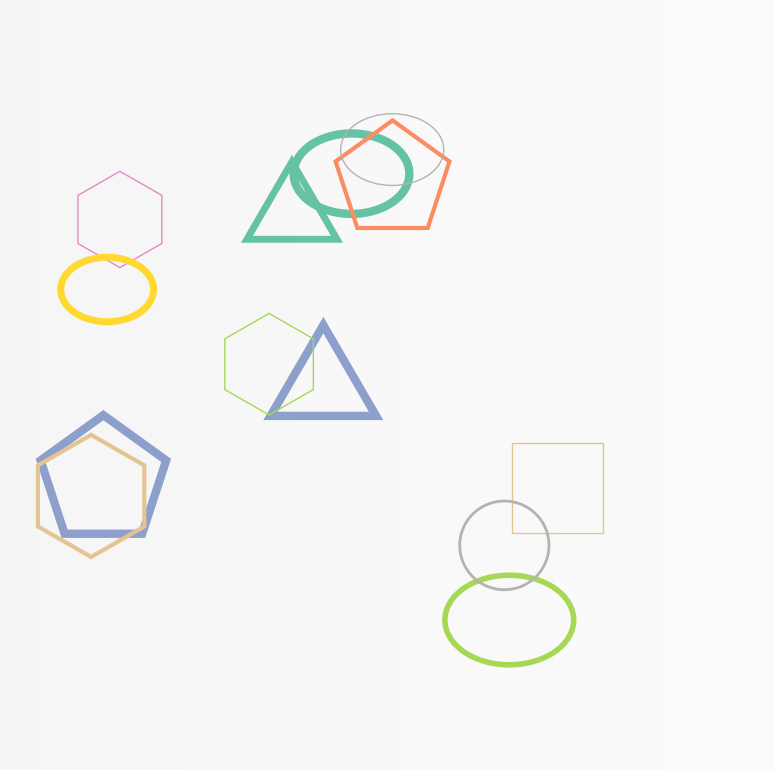[{"shape": "triangle", "thickness": 2.5, "radius": 0.34, "center": [0.377, 0.723]}, {"shape": "oval", "thickness": 3, "radius": 0.37, "center": [0.454, 0.774]}, {"shape": "pentagon", "thickness": 1.5, "radius": 0.39, "center": [0.507, 0.766]}, {"shape": "triangle", "thickness": 3, "radius": 0.39, "center": [0.417, 0.499]}, {"shape": "pentagon", "thickness": 3, "radius": 0.43, "center": [0.133, 0.376]}, {"shape": "hexagon", "thickness": 0.5, "radius": 0.31, "center": [0.155, 0.715]}, {"shape": "oval", "thickness": 2, "radius": 0.42, "center": [0.657, 0.195]}, {"shape": "hexagon", "thickness": 0.5, "radius": 0.33, "center": [0.347, 0.527]}, {"shape": "oval", "thickness": 2.5, "radius": 0.3, "center": [0.138, 0.624]}, {"shape": "square", "thickness": 0.5, "radius": 0.29, "center": [0.72, 0.367]}, {"shape": "hexagon", "thickness": 1.5, "radius": 0.4, "center": [0.118, 0.356]}, {"shape": "oval", "thickness": 0.5, "radius": 0.33, "center": [0.506, 0.806]}, {"shape": "circle", "thickness": 1, "radius": 0.29, "center": [0.651, 0.292]}]